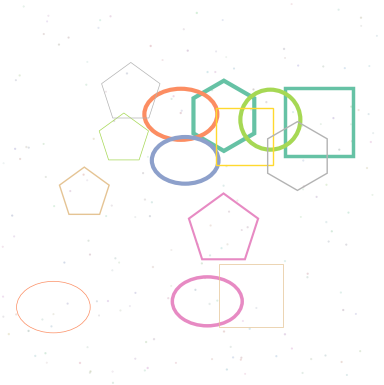[{"shape": "hexagon", "thickness": 3, "radius": 0.46, "center": [0.582, 0.699]}, {"shape": "square", "thickness": 2.5, "radius": 0.44, "center": [0.829, 0.683]}, {"shape": "oval", "thickness": 3, "radius": 0.47, "center": [0.47, 0.703]}, {"shape": "oval", "thickness": 0.5, "radius": 0.48, "center": [0.139, 0.202]}, {"shape": "oval", "thickness": 3, "radius": 0.43, "center": [0.481, 0.583]}, {"shape": "pentagon", "thickness": 1.5, "radius": 0.47, "center": [0.581, 0.403]}, {"shape": "oval", "thickness": 2.5, "radius": 0.45, "center": [0.538, 0.217]}, {"shape": "pentagon", "thickness": 0.5, "radius": 0.34, "center": [0.322, 0.639]}, {"shape": "circle", "thickness": 3, "radius": 0.39, "center": [0.702, 0.689]}, {"shape": "square", "thickness": 1, "radius": 0.37, "center": [0.635, 0.645]}, {"shape": "pentagon", "thickness": 1, "radius": 0.34, "center": [0.219, 0.498]}, {"shape": "square", "thickness": 0.5, "radius": 0.41, "center": [0.652, 0.233]}, {"shape": "hexagon", "thickness": 1, "radius": 0.45, "center": [0.773, 0.595]}, {"shape": "pentagon", "thickness": 0.5, "radius": 0.4, "center": [0.34, 0.758]}]